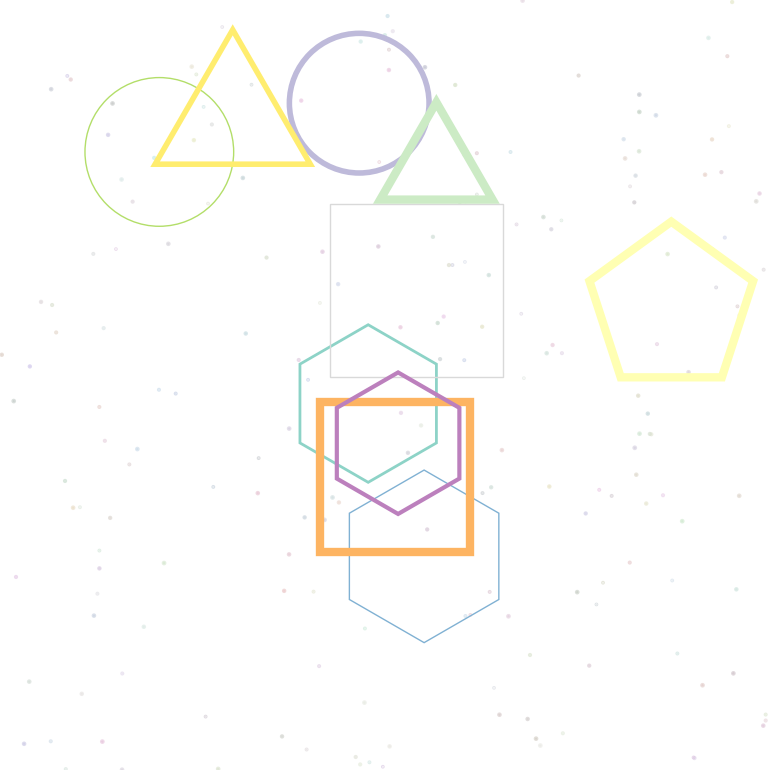[{"shape": "hexagon", "thickness": 1, "radius": 0.51, "center": [0.478, 0.476]}, {"shape": "pentagon", "thickness": 3, "radius": 0.56, "center": [0.872, 0.6]}, {"shape": "circle", "thickness": 2, "radius": 0.45, "center": [0.467, 0.866]}, {"shape": "hexagon", "thickness": 0.5, "radius": 0.56, "center": [0.551, 0.277]}, {"shape": "square", "thickness": 3, "radius": 0.49, "center": [0.513, 0.381]}, {"shape": "circle", "thickness": 0.5, "radius": 0.48, "center": [0.207, 0.803]}, {"shape": "square", "thickness": 0.5, "radius": 0.56, "center": [0.541, 0.623]}, {"shape": "hexagon", "thickness": 1.5, "radius": 0.46, "center": [0.517, 0.424]}, {"shape": "triangle", "thickness": 3, "radius": 0.42, "center": [0.567, 0.783]}, {"shape": "triangle", "thickness": 2, "radius": 0.58, "center": [0.302, 0.845]}]